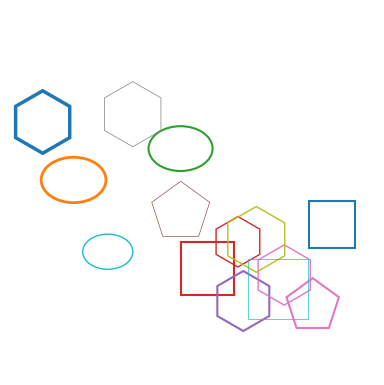[{"shape": "hexagon", "thickness": 2.5, "radius": 0.41, "center": [0.111, 0.683]}, {"shape": "square", "thickness": 1.5, "radius": 0.3, "center": [0.863, 0.417]}, {"shape": "oval", "thickness": 2, "radius": 0.42, "center": [0.191, 0.533]}, {"shape": "oval", "thickness": 1.5, "radius": 0.42, "center": [0.469, 0.614]}, {"shape": "hexagon", "thickness": 1, "radius": 0.33, "center": [0.618, 0.372]}, {"shape": "square", "thickness": 1.5, "radius": 0.34, "center": [0.539, 0.303]}, {"shape": "hexagon", "thickness": 1.5, "radius": 0.39, "center": [0.632, 0.218]}, {"shape": "pentagon", "thickness": 0.5, "radius": 0.4, "center": [0.469, 0.45]}, {"shape": "hexagon", "thickness": 1, "radius": 0.39, "center": [0.738, 0.286]}, {"shape": "pentagon", "thickness": 1.5, "radius": 0.36, "center": [0.812, 0.206]}, {"shape": "hexagon", "thickness": 0.5, "radius": 0.42, "center": [0.345, 0.703]}, {"shape": "hexagon", "thickness": 1, "radius": 0.43, "center": [0.666, 0.378]}, {"shape": "square", "thickness": 0.5, "radius": 0.39, "center": [0.723, 0.25]}, {"shape": "oval", "thickness": 1, "radius": 0.33, "center": [0.28, 0.346]}]